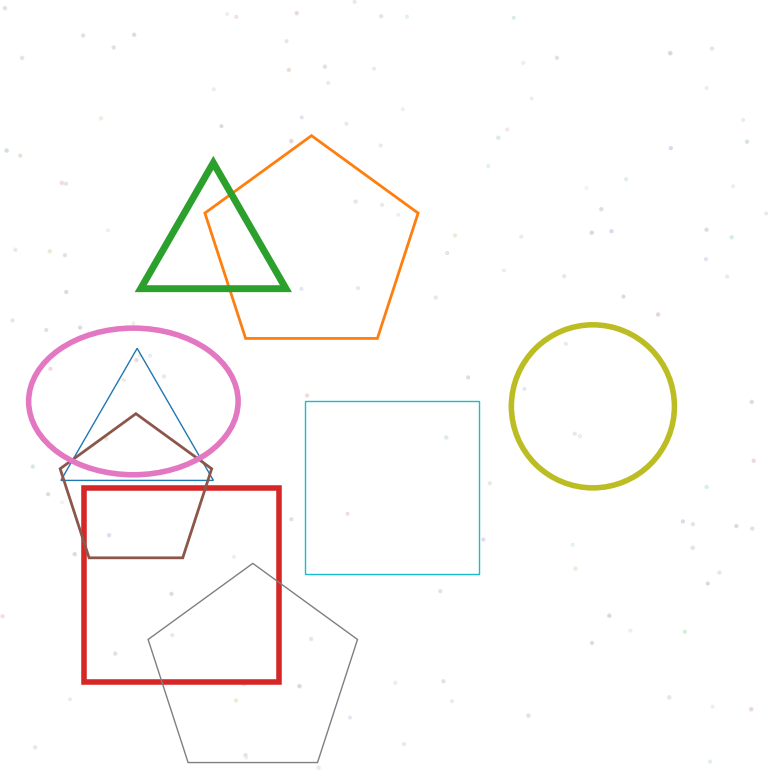[{"shape": "triangle", "thickness": 0.5, "radius": 0.57, "center": [0.178, 0.433]}, {"shape": "pentagon", "thickness": 1, "radius": 0.73, "center": [0.405, 0.678]}, {"shape": "triangle", "thickness": 2.5, "radius": 0.54, "center": [0.277, 0.68]}, {"shape": "square", "thickness": 2, "radius": 0.63, "center": [0.236, 0.24]}, {"shape": "pentagon", "thickness": 1, "radius": 0.52, "center": [0.177, 0.359]}, {"shape": "oval", "thickness": 2, "radius": 0.68, "center": [0.173, 0.479]}, {"shape": "pentagon", "thickness": 0.5, "radius": 0.71, "center": [0.328, 0.125]}, {"shape": "circle", "thickness": 2, "radius": 0.53, "center": [0.77, 0.472]}, {"shape": "square", "thickness": 0.5, "radius": 0.56, "center": [0.509, 0.367]}]